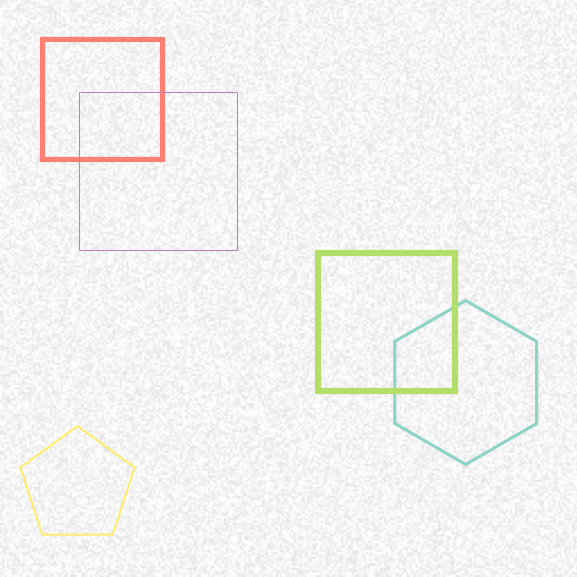[{"shape": "hexagon", "thickness": 1.5, "radius": 0.71, "center": [0.806, 0.337]}, {"shape": "square", "thickness": 2.5, "radius": 0.52, "center": [0.176, 0.828]}, {"shape": "square", "thickness": 3, "radius": 0.59, "center": [0.669, 0.442]}, {"shape": "square", "thickness": 0.5, "radius": 0.69, "center": [0.274, 0.704]}, {"shape": "pentagon", "thickness": 1, "radius": 0.52, "center": [0.134, 0.158]}]